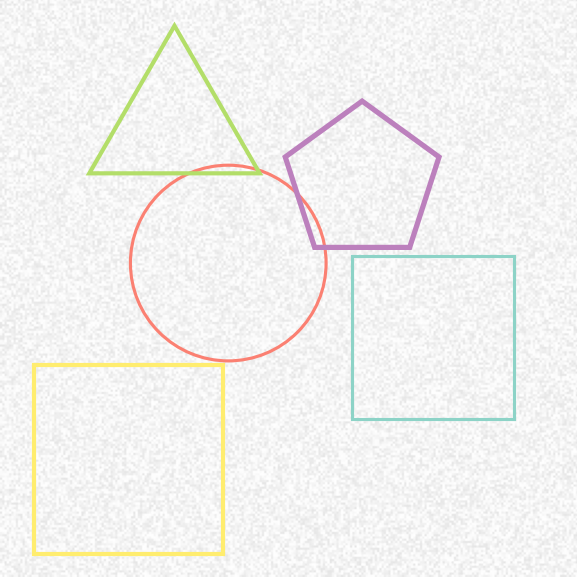[{"shape": "square", "thickness": 1.5, "radius": 0.7, "center": [0.749, 0.415]}, {"shape": "circle", "thickness": 1.5, "radius": 0.85, "center": [0.395, 0.544]}, {"shape": "triangle", "thickness": 2, "radius": 0.85, "center": [0.302, 0.784]}, {"shape": "pentagon", "thickness": 2.5, "radius": 0.7, "center": [0.627, 0.684]}, {"shape": "square", "thickness": 2, "radius": 0.82, "center": [0.223, 0.203]}]